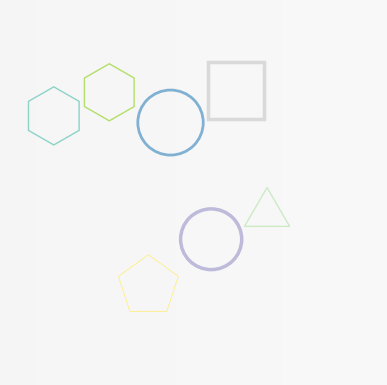[{"shape": "hexagon", "thickness": 1, "radius": 0.38, "center": [0.139, 0.699]}, {"shape": "circle", "thickness": 2.5, "radius": 0.39, "center": [0.545, 0.379]}, {"shape": "circle", "thickness": 2, "radius": 0.42, "center": [0.44, 0.682]}, {"shape": "hexagon", "thickness": 1, "radius": 0.37, "center": [0.282, 0.76]}, {"shape": "square", "thickness": 2.5, "radius": 0.37, "center": [0.609, 0.765]}, {"shape": "triangle", "thickness": 1, "radius": 0.34, "center": [0.689, 0.446]}, {"shape": "pentagon", "thickness": 0.5, "radius": 0.41, "center": [0.383, 0.257]}]